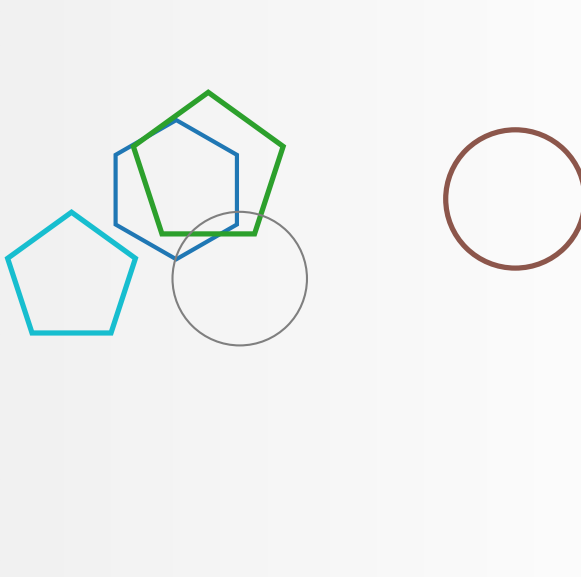[{"shape": "hexagon", "thickness": 2, "radius": 0.6, "center": [0.303, 0.671]}, {"shape": "pentagon", "thickness": 2.5, "radius": 0.68, "center": [0.358, 0.704]}, {"shape": "circle", "thickness": 2.5, "radius": 0.6, "center": [0.887, 0.655]}, {"shape": "circle", "thickness": 1, "radius": 0.58, "center": [0.412, 0.517]}, {"shape": "pentagon", "thickness": 2.5, "radius": 0.58, "center": [0.123, 0.516]}]